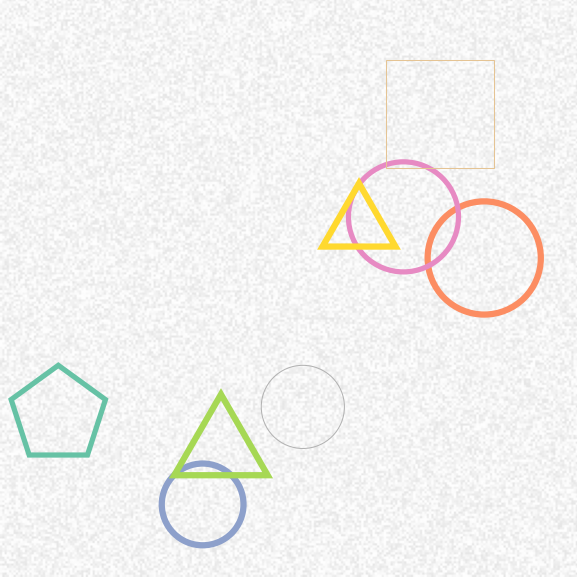[{"shape": "pentagon", "thickness": 2.5, "radius": 0.43, "center": [0.101, 0.281]}, {"shape": "circle", "thickness": 3, "radius": 0.49, "center": [0.838, 0.552]}, {"shape": "circle", "thickness": 3, "radius": 0.35, "center": [0.351, 0.126]}, {"shape": "circle", "thickness": 2.5, "radius": 0.48, "center": [0.699, 0.624]}, {"shape": "triangle", "thickness": 3, "radius": 0.47, "center": [0.383, 0.223]}, {"shape": "triangle", "thickness": 3, "radius": 0.36, "center": [0.622, 0.609]}, {"shape": "square", "thickness": 0.5, "radius": 0.47, "center": [0.761, 0.802]}, {"shape": "circle", "thickness": 0.5, "radius": 0.36, "center": [0.524, 0.295]}]